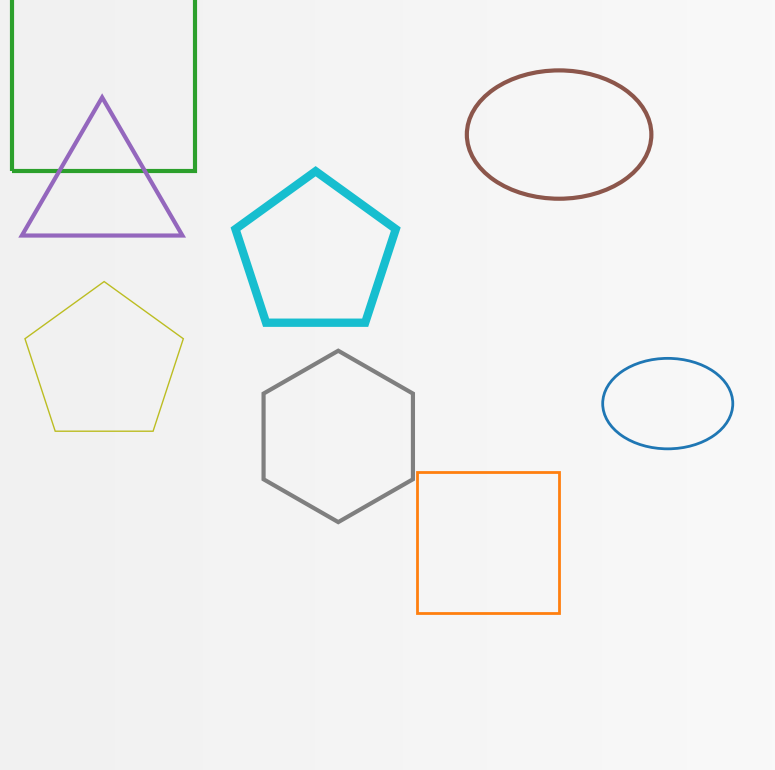[{"shape": "oval", "thickness": 1, "radius": 0.42, "center": [0.862, 0.476]}, {"shape": "square", "thickness": 1, "radius": 0.46, "center": [0.63, 0.296]}, {"shape": "square", "thickness": 1.5, "radius": 0.59, "center": [0.134, 0.896]}, {"shape": "triangle", "thickness": 1.5, "radius": 0.6, "center": [0.132, 0.754]}, {"shape": "oval", "thickness": 1.5, "radius": 0.6, "center": [0.721, 0.825]}, {"shape": "hexagon", "thickness": 1.5, "radius": 0.56, "center": [0.436, 0.433]}, {"shape": "pentagon", "thickness": 0.5, "radius": 0.54, "center": [0.134, 0.527]}, {"shape": "pentagon", "thickness": 3, "radius": 0.54, "center": [0.407, 0.669]}]